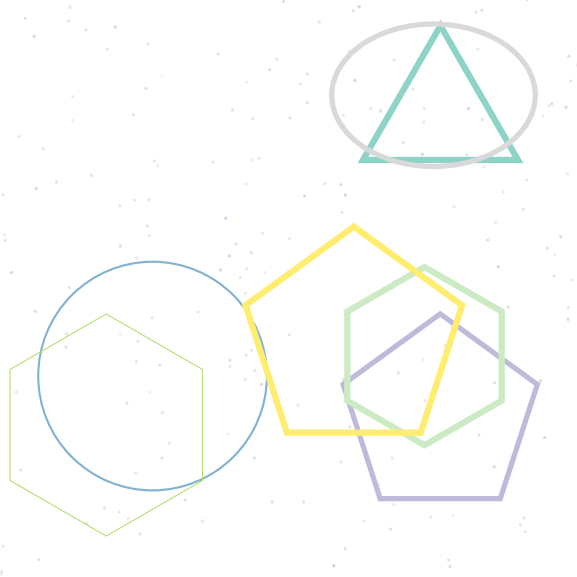[{"shape": "triangle", "thickness": 3, "radius": 0.77, "center": [0.763, 0.8]}, {"shape": "pentagon", "thickness": 2.5, "radius": 0.88, "center": [0.762, 0.279]}, {"shape": "circle", "thickness": 1, "radius": 0.99, "center": [0.264, 0.348]}, {"shape": "hexagon", "thickness": 0.5, "radius": 0.96, "center": [0.184, 0.263]}, {"shape": "oval", "thickness": 2.5, "radius": 0.88, "center": [0.751, 0.834]}, {"shape": "hexagon", "thickness": 3, "radius": 0.77, "center": [0.735, 0.383]}, {"shape": "pentagon", "thickness": 3, "radius": 0.99, "center": [0.613, 0.409]}]